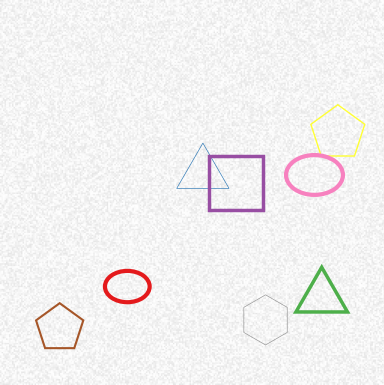[{"shape": "oval", "thickness": 3, "radius": 0.29, "center": [0.331, 0.256]}, {"shape": "triangle", "thickness": 0.5, "radius": 0.39, "center": [0.527, 0.55]}, {"shape": "triangle", "thickness": 2.5, "radius": 0.39, "center": [0.836, 0.228]}, {"shape": "square", "thickness": 2.5, "radius": 0.35, "center": [0.614, 0.525]}, {"shape": "pentagon", "thickness": 1, "radius": 0.37, "center": [0.877, 0.654]}, {"shape": "pentagon", "thickness": 1.5, "radius": 0.32, "center": [0.155, 0.148]}, {"shape": "oval", "thickness": 3, "radius": 0.37, "center": [0.817, 0.546]}, {"shape": "hexagon", "thickness": 0.5, "radius": 0.33, "center": [0.69, 0.169]}]